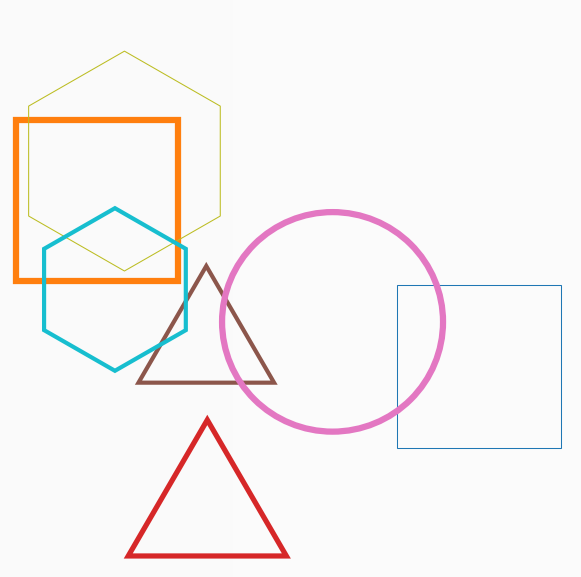[{"shape": "square", "thickness": 0.5, "radius": 0.7, "center": [0.824, 0.364]}, {"shape": "square", "thickness": 3, "radius": 0.7, "center": [0.166, 0.651]}, {"shape": "triangle", "thickness": 2.5, "radius": 0.79, "center": [0.357, 0.115]}, {"shape": "triangle", "thickness": 2, "radius": 0.67, "center": [0.355, 0.404]}, {"shape": "circle", "thickness": 3, "radius": 0.95, "center": [0.572, 0.442]}, {"shape": "hexagon", "thickness": 0.5, "radius": 0.95, "center": [0.214, 0.72]}, {"shape": "hexagon", "thickness": 2, "radius": 0.7, "center": [0.198, 0.498]}]